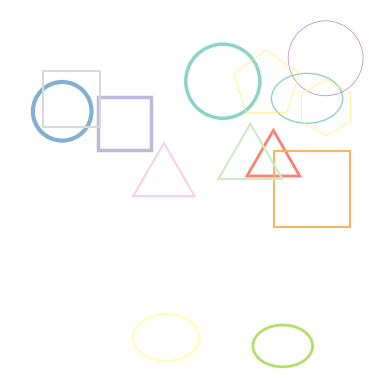[{"shape": "circle", "thickness": 2.5, "radius": 0.48, "center": [0.579, 0.789]}, {"shape": "oval", "thickness": 1, "radius": 0.46, "center": [0.798, 0.745]}, {"shape": "oval", "thickness": 1.5, "radius": 0.43, "center": [0.431, 0.124]}, {"shape": "square", "thickness": 2.5, "radius": 0.34, "center": [0.323, 0.68]}, {"shape": "triangle", "thickness": 2, "radius": 0.4, "center": [0.71, 0.582]}, {"shape": "circle", "thickness": 3, "radius": 0.38, "center": [0.162, 0.711]}, {"shape": "square", "thickness": 1.5, "radius": 0.5, "center": [0.81, 0.51]}, {"shape": "oval", "thickness": 2, "radius": 0.39, "center": [0.734, 0.101]}, {"shape": "triangle", "thickness": 1.5, "radius": 0.46, "center": [0.426, 0.537]}, {"shape": "square", "thickness": 1.5, "radius": 0.37, "center": [0.186, 0.743]}, {"shape": "circle", "thickness": 0.5, "radius": 0.49, "center": [0.846, 0.849]}, {"shape": "triangle", "thickness": 1.5, "radius": 0.48, "center": [0.65, 0.583]}, {"shape": "pentagon", "thickness": 0.5, "radius": 0.45, "center": [0.692, 0.781]}, {"shape": "hexagon", "thickness": 0.5, "radius": 0.37, "center": [0.847, 0.721]}]